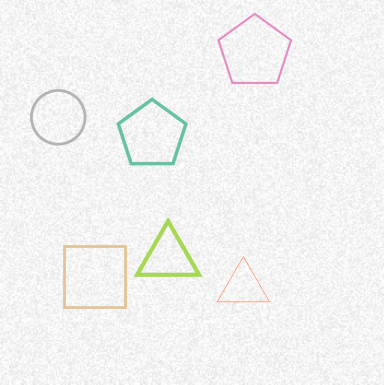[{"shape": "pentagon", "thickness": 2.5, "radius": 0.46, "center": [0.395, 0.65]}, {"shape": "triangle", "thickness": 0.5, "radius": 0.39, "center": [0.632, 0.255]}, {"shape": "pentagon", "thickness": 1.5, "radius": 0.5, "center": [0.662, 0.865]}, {"shape": "triangle", "thickness": 3, "radius": 0.46, "center": [0.437, 0.333]}, {"shape": "square", "thickness": 2, "radius": 0.39, "center": [0.245, 0.282]}, {"shape": "circle", "thickness": 2, "radius": 0.35, "center": [0.151, 0.695]}]